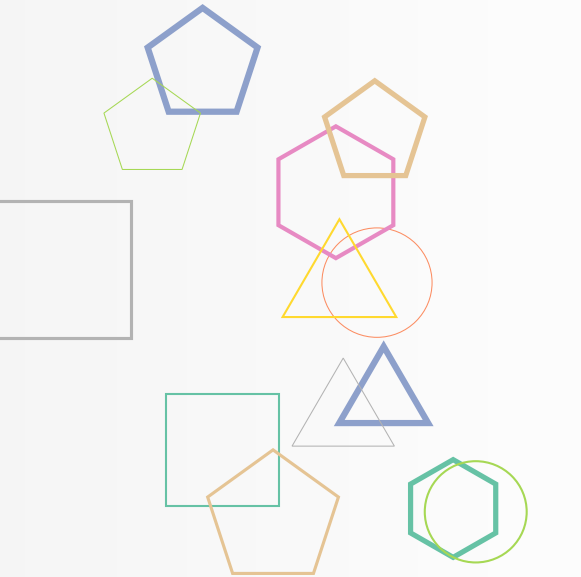[{"shape": "hexagon", "thickness": 2.5, "radius": 0.42, "center": [0.78, 0.119]}, {"shape": "square", "thickness": 1, "radius": 0.49, "center": [0.383, 0.22]}, {"shape": "circle", "thickness": 0.5, "radius": 0.47, "center": [0.649, 0.51]}, {"shape": "triangle", "thickness": 3, "radius": 0.44, "center": [0.66, 0.311]}, {"shape": "pentagon", "thickness": 3, "radius": 0.5, "center": [0.349, 0.886]}, {"shape": "hexagon", "thickness": 2, "radius": 0.57, "center": [0.578, 0.666]}, {"shape": "circle", "thickness": 1, "radius": 0.44, "center": [0.818, 0.113]}, {"shape": "pentagon", "thickness": 0.5, "radius": 0.44, "center": [0.262, 0.776]}, {"shape": "triangle", "thickness": 1, "radius": 0.56, "center": [0.584, 0.507]}, {"shape": "pentagon", "thickness": 1.5, "radius": 0.59, "center": [0.47, 0.102]}, {"shape": "pentagon", "thickness": 2.5, "radius": 0.45, "center": [0.645, 0.768]}, {"shape": "triangle", "thickness": 0.5, "radius": 0.51, "center": [0.59, 0.277]}, {"shape": "square", "thickness": 1.5, "radius": 0.59, "center": [0.108, 0.533]}]